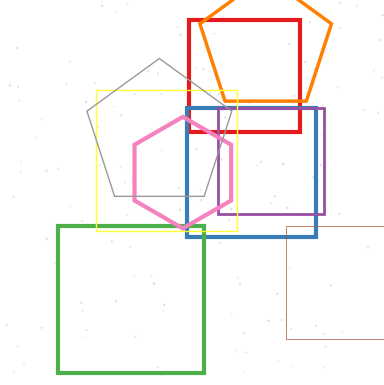[{"shape": "square", "thickness": 3, "radius": 0.72, "center": [0.635, 0.803]}, {"shape": "square", "thickness": 3, "radius": 0.84, "center": [0.653, 0.553]}, {"shape": "square", "thickness": 3, "radius": 0.95, "center": [0.341, 0.223]}, {"shape": "square", "thickness": 2, "radius": 0.69, "center": [0.703, 0.582]}, {"shape": "pentagon", "thickness": 2.5, "radius": 0.9, "center": [0.69, 0.883]}, {"shape": "square", "thickness": 1, "radius": 0.92, "center": [0.433, 0.584]}, {"shape": "square", "thickness": 0.5, "radius": 0.73, "center": [0.891, 0.267]}, {"shape": "hexagon", "thickness": 3, "radius": 0.72, "center": [0.475, 0.552]}, {"shape": "pentagon", "thickness": 1, "radius": 0.99, "center": [0.414, 0.65]}]